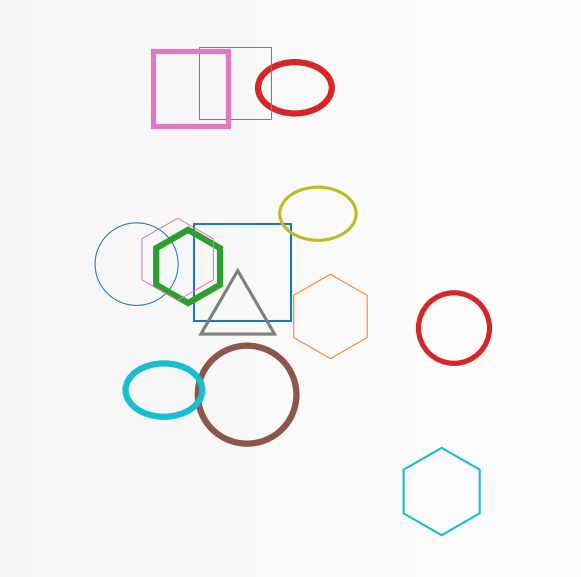[{"shape": "circle", "thickness": 0.5, "radius": 0.36, "center": [0.235, 0.542]}, {"shape": "square", "thickness": 1, "radius": 0.42, "center": [0.417, 0.527]}, {"shape": "hexagon", "thickness": 0.5, "radius": 0.37, "center": [0.569, 0.451]}, {"shape": "hexagon", "thickness": 3, "radius": 0.32, "center": [0.324, 0.538]}, {"shape": "circle", "thickness": 2.5, "radius": 0.31, "center": [0.781, 0.431]}, {"shape": "oval", "thickness": 3, "radius": 0.32, "center": [0.507, 0.847]}, {"shape": "square", "thickness": 0.5, "radius": 0.31, "center": [0.404, 0.856]}, {"shape": "circle", "thickness": 3, "radius": 0.42, "center": [0.425, 0.316]}, {"shape": "hexagon", "thickness": 0.5, "radius": 0.36, "center": [0.306, 0.55]}, {"shape": "square", "thickness": 2.5, "radius": 0.33, "center": [0.328, 0.847]}, {"shape": "triangle", "thickness": 1.5, "radius": 0.37, "center": [0.409, 0.457]}, {"shape": "oval", "thickness": 1.5, "radius": 0.33, "center": [0.547, 0.629]}, {"shape": "hexagon", "thickness": 1, "radius": 0.38, "center": [0.76, 0.148]}, {"shape": "oval", "thickness": 3, "radius": 0.33, "center": [0.282, 0.324]}]